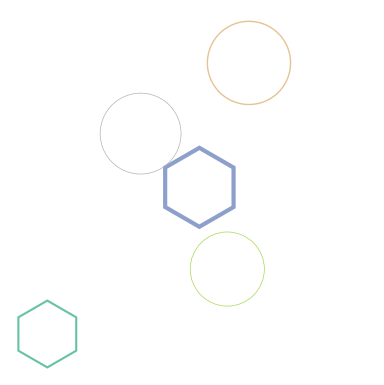[{"shape": "hexagon", "thickness": 1.5, "radius": 0.43, "center": [0.123, 0.132]}, {"shape": "hexagon", "thickness": 3, "radius": 0.51, "center": [0.518, 0.513]}, {"shape": "circle", "thickness": 0.5, "radius": 0.48, "center": [0.59, 0.301]}, {"shape": "circle", "thickness": 1, "radius": 0.54, "center": [0.647, 0.837]}, {"shape": "circle", "thickness": 0.5, "radius": 0.53, "center": [0.365, 0.653]}]